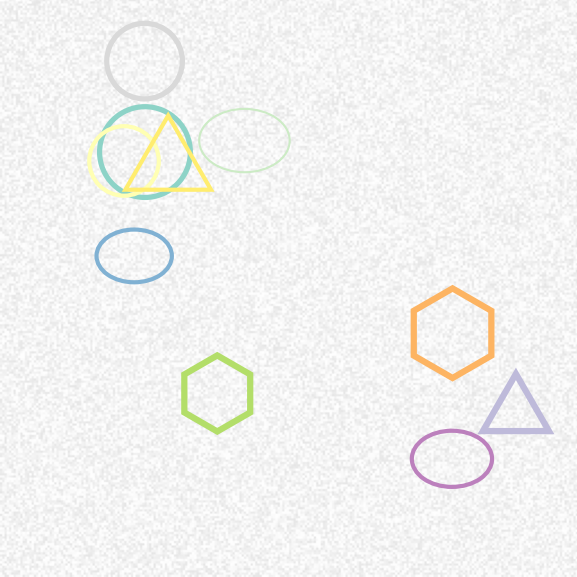[{"shape": "circle", "thickness": 2.5, "radius": 0.39, "center": [0.251, 0.736]}, {"shape": "circle", "thickness": 2, "radius": 0.3, "center": [0.215, 0.72]}, {"shape": "triangle", "thickness": 3, "radius": 0.33, "center": [0.893, 0.286]}, {"shape": "oval", "thickness": 2, "radius": 0.33, "center": [0.232, 0.556]}, {"shape": "hexagon", "thickness": 3, "radius": 0.39, "center": [0.784, 0.422]}, {"shape": "hexagon", "thickness": 3, "radius": 0.33, "center": [0.376, 0.318]}, {"shape": "circle", "thickness": 2.5, "radius": 0.33, "center": [0.25, 0.893]}, {"shape": "oval", "thickness": 2, "radius": 0.35, "center": [0.783, 0.205]}, {"shape": "oval", "thickness": 1, "radius": 0.39, "center": [0.423, 0.756]}, {"shape": "triangle", "thickness": 2, "radius": 0.43, "center": [0.291, 0.713]}]